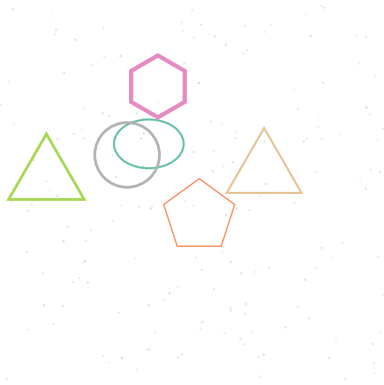[{"shape": "oval", "thickness": 1.5, "radius": 0.45, "center": [0.387, 0.626]}, {"shape": "pentagon", "thickness": 1, "radius": 0.49, "center": [0.517, 0.439]}, {"shape": "hexagon", "thickness": 3, "radius": 0.4, "center": [0.41, 0.776]}, {"shape": "triangle", "thickness": 2, "radius": 0.57, "center": [0.121, 0.539]}, {"shape": "triangle", "thickness": 1.5, "radius": 0.56, "center": [0.686, 0.555]}, {"shape": "circle", "thickness": 2, "radius": 0.42, "center": [0.33, 0.598]}]